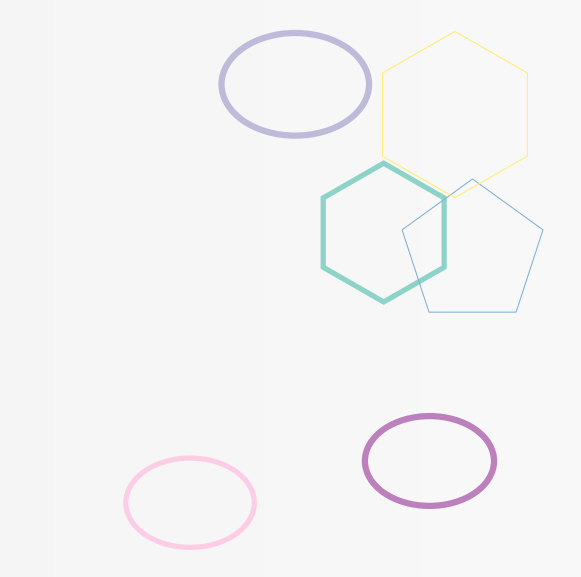[{"shape": "hexagon", "thickness": 2.5, "radius": 0.6, "center": [0.66, 0.596]}, {"shape": "oval", "thickness": 3, "radius": 0.63, "center": [0.508, 0.853]}, {"shape": "pentagon", "thickness": 0.5, "radius": 0.64, "center": [0.813, 0.562]}, {"shape": "oval", "thickness": 2.5, "radius": 0.55, "center": [0.327, 0.129]}, {"shape": "oval", "thickness": 3, "radius": 0.56, "center": [0.739, 0.201]}, {"shape": "hexagon", "thickness": 0.5, "radius": 0.72, "center": [0.783, 0.801]}]